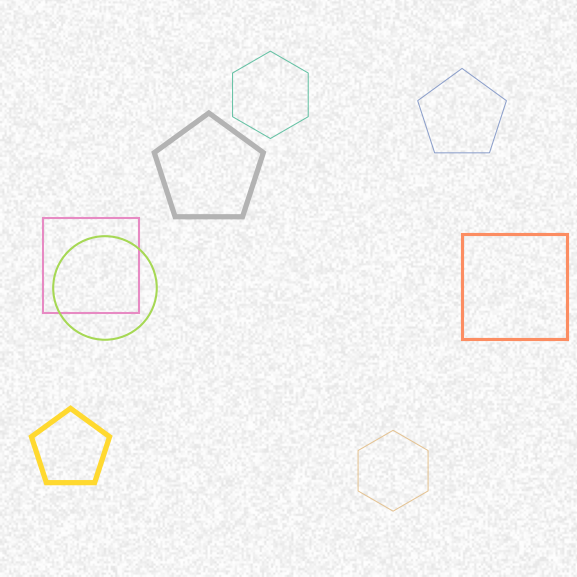[{"shape": "hexagon", "thickness": 0.5, "radius": 0.38, "center": [0.468, 0.835]}, {"shape": "square", "thickness": 1.5, "radius": 0.45, "center": [0.891, 0.503]}, {"shape": "pentagon", "thickness": 0.5, "radius": 0.4, "center": [0.8, 0.8]}, {"shape": "square", "thickness": 1, "radius": 0.41, "center": [0.157, 0.539]}, {"shape": "circle", "thickness": 1, "radius": 0.45, "center": [0.182, 0.501]}, {"shape": "pentagon", "thickness": 2.5, "radius": 0.36, "center": [0.122, 0.221]}, {"shape": "hexagon", "thickness": 0.5, "radius": 0.35, "center": [0.681, 0.184]}, {"shape": "pentagon", "thickness": 2.5, "radius": 0.5, "center": [0.362, 0.704]}]